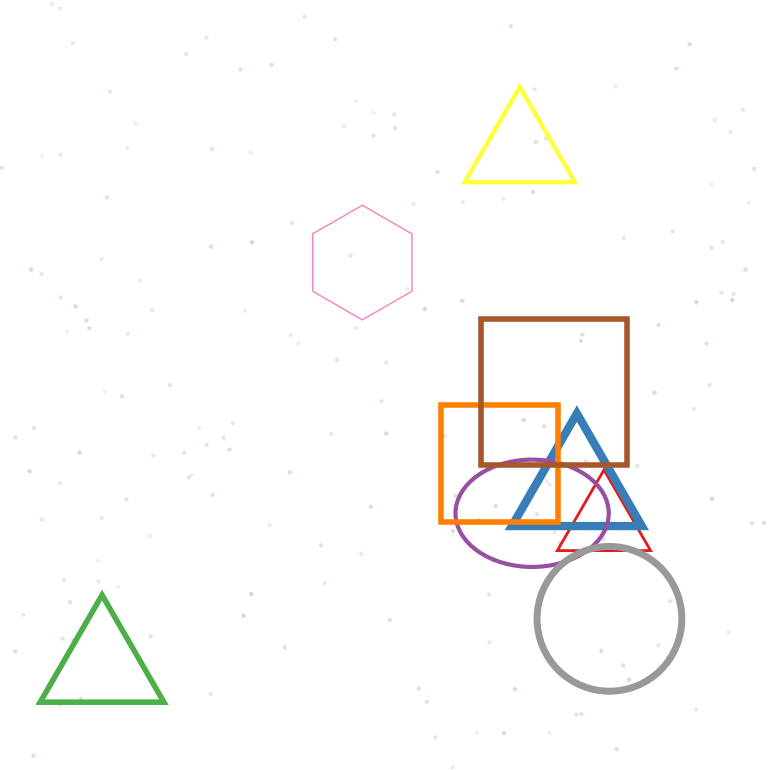[{"shape": "triangle", "thickness": 1, "radius": 0.35, "center": [0.784, 0.32]}, {"shape": "triangle", "thickness": 3, "radius": 0.49, "center": [0.749, 0.366]}, {"shape": "triangle", "thickness": 2, "radius": 0.46, "center": [0.133, 0.134]}, {"shape": "oval", "thickness": 1.5, "radius": 0.5, "center": [0.691, 0.333]}, {"shape": "square", "thickness": 2, "radius": 0.38, "center": [0.648, 0.398]}, {"shape": "triangle", "thickness": 1.5, "radius": 0.41, "center": [0.675, 0.805]}, {"shape": "square", "thickness": 2, "radius": 0.47, "center": [0.72, 0.491]}, {"shape": "hexagon", "thickness": 0.5, "radius": 0.37, "center": [0.471, 0.659]}, {"shape": "circle", "thickness": 2.5, "radius": 0.47, "center": [0.791, 0.196]}]